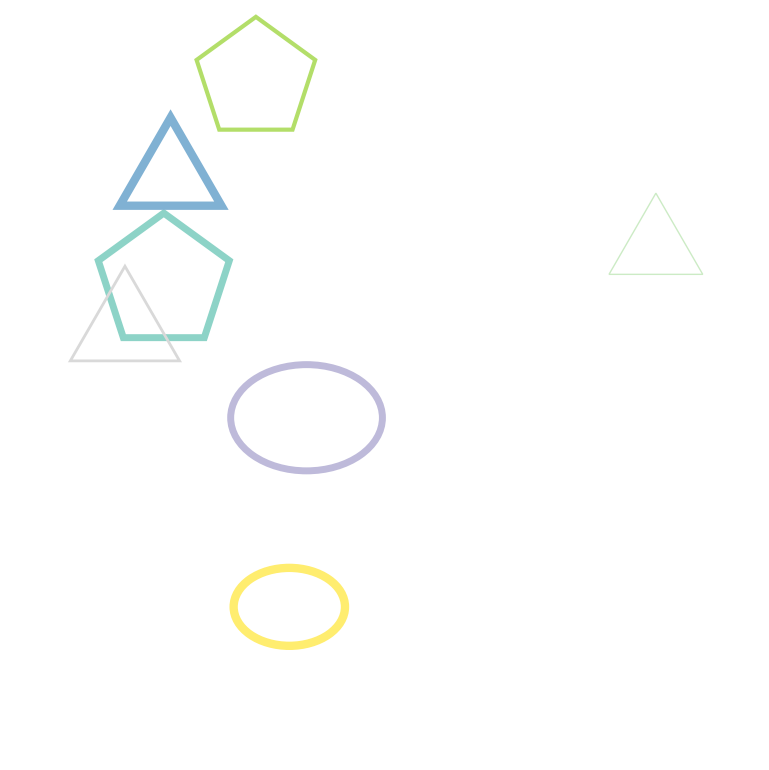[{"shape": "pentagon", "thickness": 2.5, "radius": 0.45, "center": [0.213, 0.634]}, {"shape": "oval", "thickness": 2.5, "radius": 0.49, "center": [0.398, 0.457]}, {"shape": "triangle", "thickness": 3, "radius": 0.38, "center": [0.222, 0.771]}, {"shape": "pentagon", "thickness": 1.5, "radius": 0.4, "center": [0.332, 0.897]}, {"shape": "triangle", "thickness": 1, "radius": 0.41, "center": [0.162, 0.572]}, {"shape": "triangle", "thickness": 0.5, "radius": 0.35, "center": [0.852, 0.679]}, {"shape": "oval", "thickness": 3, "radius": 0.36, "center": [0.376, 0.212]}]